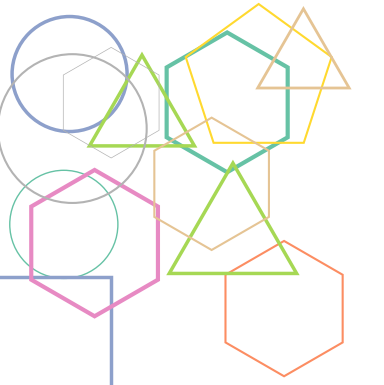[{"shape": "hexagon", "thickness": 3, "radius": 0.91, "center": [0.59, 0.734]}, {"shape": "circle", "thickness": 1, "radius": 0.7, "center": [0.166, 0.417]}, {"shape": "hexagon", "thickness": 1.5, "radius": 0.88, "center": [0.738, 0.198]}, {"shape": "circle", "thickness": 2.5, "radius": 0.75, "center": [0.181, 0.808]}, {"shape": "square", "thickness": 2.5, "radius": 0.77, "center": [0.133, 0.127]}, {"shape": "hexagon", "thickness": 3, "radius": 0.95, "center": [0.246, 0.369]}, {"shape": "triangle", "thickness": 2.5, "radius": 0.79, "center": [0.369, 0.7]}, {"shape": "triangle", "thickness": 2.5, "radius": 0.96, "center": [0.605, 0.385]}, {"shape": "pentagon", "thickness": 1.5, "radius": 1.0, "center": [0.672, 0.79]}, {"shape": "triangle", "thickness": 2, "radius": 0.69, "center": [0.788, 0.84]}, {"shape": "hexagon", "thickness": 1.5, "radius": 0.86, "center": [0.55, 0.523]}, {"shape": "hexagon", "thickness": 0.5, "radius": 0.72, "center": [0.289, 0.733]}, {"shape": "circle", "thickness": 1.5, "radius": 0.97, "center": [0.188, 0.666]}]